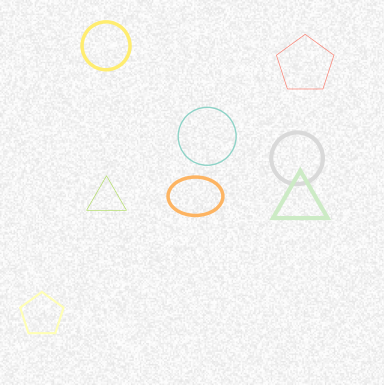[{"shape": "circle", "thickness": 1, "radius": 0.38, "center": [0.538, 0.646]}, {"shape": "pentagon", "thickness": 1.5, "radius": 0.3, "center": [0.109, 0.183]}, {"shape": "pentagon", "thickness": 0.5, "radius": 0.39, "center": [0.793, 0.832]}, {"shape": "oval", "thickness": 2.5, "radius": 0.36, "center": [0.508, 0.49]}, {"shape": "triangle", "thickness": 0.5, "radius": 0.3, "center": [0.277, 0.484]}, {"shape": "circle", "thickness": 3, "radius": 0.34, "center": [0.772, 0.589]}, {"shape": "triangle", "thickness": 3, "radius": 0.41, "center": [0.78, 0.475]}, {"shape": "circle", "thickness": 2.5, "radius": 0.31, "center": [0.275, 0.881]}]